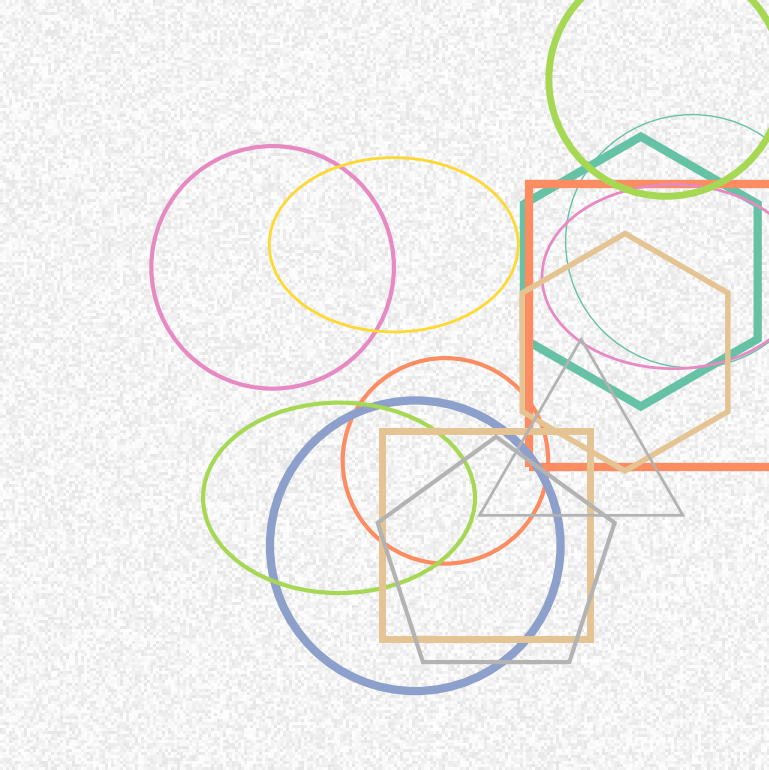[{"shape": "circle", "thickness": 0.5, "radius": 0.82, "center": [0.899, 0.687]}, {"shape": "hexagon", "thickness": 3, "radius": 0.88, "center": [0.832, 0.647]}, {"shape": "square", "thickness": 3, "radius": 0.92, "center": [0.871, 0.578]}, {"shape": "circle", "thickness": 1.5, "radius": 0.67, "center": [0.578, 0.401]}, {"shape": "circle", "thickness": 3, "radius": 0.94, "center": [0.539, 0.291]}, {"shape": "oval", "thickness": 1, "radius": 0.85, "center": [0.875, 0.641]}, {"shape": "circle", "thickness": 1.5, "radius": 0.79, "center": [0.354, 0.653]}, {"shape": "circle", "thickness": 2.5, "radius": 0.76, "center": [0.865, 0.897]}, {"shape": "oval", "thickness": 1.5, "radius": 0.88, "center": [0.44, 0.353]}, {"shape": "oval", "thickness": 1, "radius": 0.81, "center": [0.511, 0.682]}, {"shape": "square", "thickness": 2.5, "radius": 0.68, "center": [0.631, 0.305]}, {"shape": "hexagon", "thickness": 2, "radius": 0.77, "center": [0.812, 0.543]}, {"shape": "triangle", "thickness": 1, "radius": 0.76, "center": [0.755, 0.407]}, {"shape": "pentagon", "thickness": 1.5, "radius": 0.81, "center": [0.644, 0.271]}]